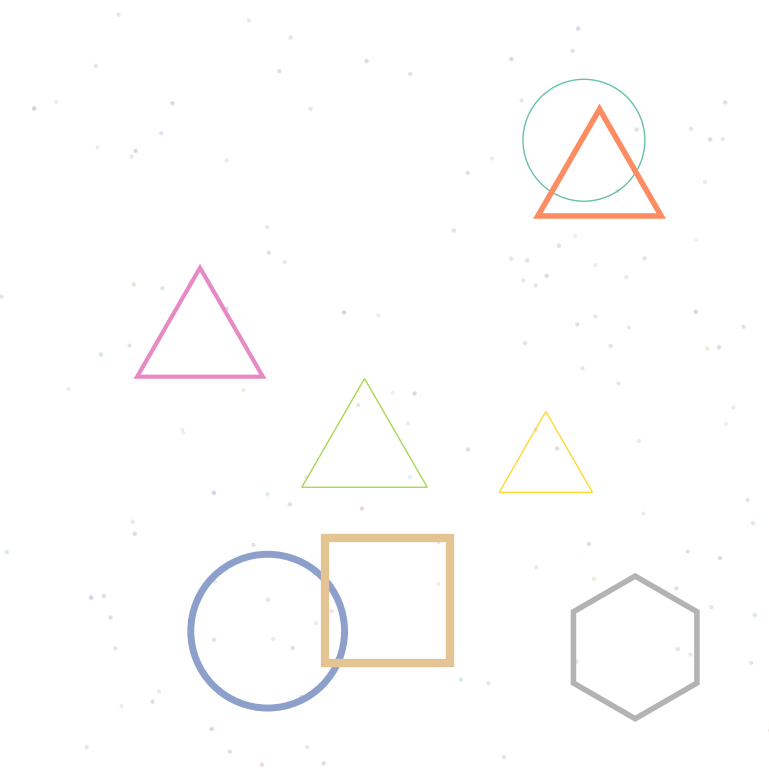[{"shape": "circle", "thickness": 0.5, "radius": 0.4, "center": [0.758, 0.818]}, {"shape": "triangle", "thickness": 2, "radius": 0.46, "center": [0.779, 0.766]}, {"shape": "circle", "thickness": 2.5, "radius": 0.5, "center": [0.348, 0.18]}, {"shape": "triangle", "thickness": 1.5, "radius": 0.47, "center": [0.26, 0.558]}, {"shape": "triangle", "thickness": 0.5, "radius": 0.47, "center": [0.473, 0.414]}, {"shape": "triangle", "thickness": 0.5, "radius": 0.35, "center": [0.709, 0.396]}, {"shape": "square", "thickness": 3, "radius": 0.41, "center": [0.504, 0.22]}, {"shape": "hexagon", "thickness": 2, "radius": 0.46, "center": [0.825, 0.159]}]